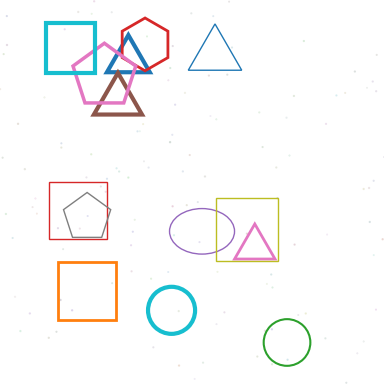[{"shape": "triangle", "thickness": 3, "radius": 0.32, "center": [0.333, 0.845]}, {"shape": "triangle", "thickness": 1, "radius": 0.4, "center": [0.558, 0.858]}, {"shape": "square", "thickness": 2, "radius": 0.38, "center": [0.225, 0.245]}, {"shape": "circle", "thickness": 1.5, "radius": 0.3, "center": [0.746, 0.11]}, {"shape": "square", "thickness": 1, "radius": 0.37, "center": [0.202, 0.453]}, {"shape": "hexagon", "thickness": 2, "radius": 0.34, "center": [0.377, 0.885]}, {"shape": "oval", "thickness": 1, "radius": 0.42, "center": [0.525, 0.399]}, {"shape": "triangle", "thickness": 3, "radius": 0.36, "center": [0.306, 0.739]}, {"shape": "pentagon", "thickness": 2.5, "radius": 0.43, "center": [0.271, 0.802]}, {"shape": "triangle", "thickness": 2, "radius": 0.3, "center": [0.662, 0.358]}, {"shape": "pentagon", "thickness": 1, "radius": 0.32, "center": [0.226, 0.436]}, {"shape": "square", "thickness": 1, "radius": 0.41, "center": [0.642, 0.405]}, {"shape": "circle", "thickness": 3, "radius": 0.31, "center": [0.446, 0.194]}, {"shape": "square", "thickness": 3, "radius": 0.32, "center": [0.183, 0.875]}]